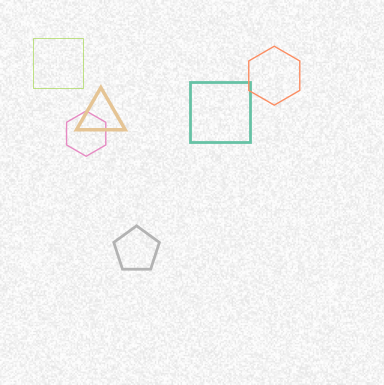[{"shape": "square", "thickness": 2, "radius": 0.39, "center": [0.571, 0.709]}, {"shape": "hexagon", "thickness": 1, "radius": 0.38, "center": [0.712, 0.803]}, {"shape": "hexagon", "thickness": 1, "radius": 0.29, "center": [0.224, 0.653]}, {"shape": "square", "thickness": 0.5, "radius": 0.33, "center": [0.151, 0.837]}, {"shape": "triangle", "thickness": 2.5, "radius": 0.37, "center": [0.262, 0.7]}, {"shape": "pentagon", "thickness": 2, "radius": 0.31, "center": [0.355, 0.351]}]